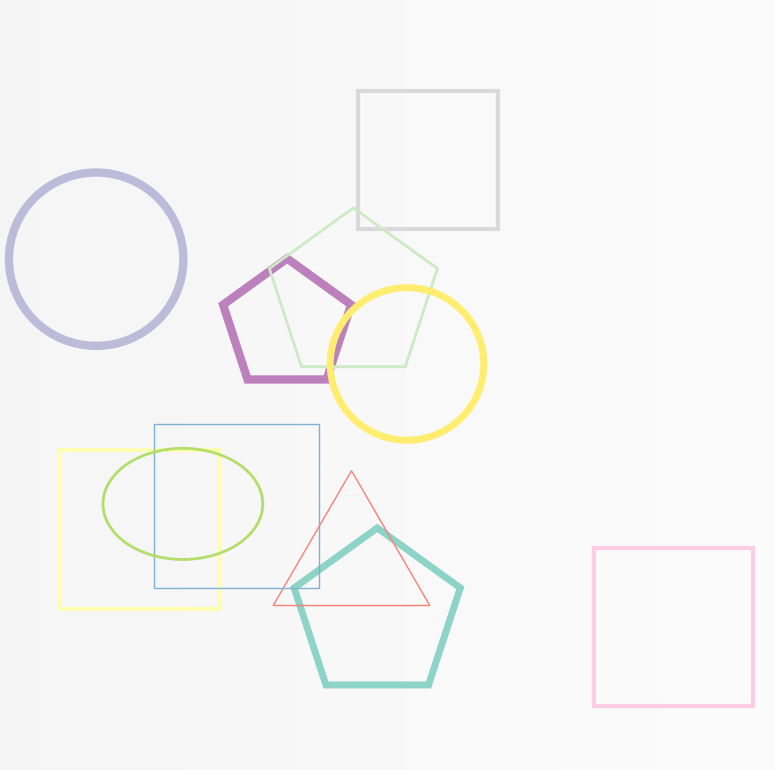[{"shape": "pentagon", "thickness": 2.5, "radius": 0.56, "center": [0.487, 0.202]}, {"shape": "square", "thickness": 1.5, "radius": 0.52, "center": [0.18, 0.313]}, {"shape": "circle", "thickness": 3, "radius": 0.56, "center": [0.124, 0.663]}, {"shape": "triangle", "thickness": 0.5, "radius": 0.58, "center": [0.453, 0.272]}, {"shape": "square", "thickness": 0.5, "radius": 0.53, "center": [0.305, 0.342]}, {"shape": "oval", "thickness": 1, "radius": 0.52, "center": [0.236, 0.346]}, {"shape": "square", "thickness": 1.5, "radius": 0.51, "center": [0.869, 0.186]}, {"shape": "square", "thickness": 1.5, "radius": 0.45, "center": [0.552, 0.792]}, {"shape": "pentagon", "thickness": 3, "radius": 0.43, "center": [0.37, 0.577]}, {"shape": "pentagon", "thickness": 1, "radius": 0.57, "center": [0.456, 0.616]}, {"shape": "circle", "thickness": 2.5, "radius": 0.5, "center": [0.525, 0.527]}]